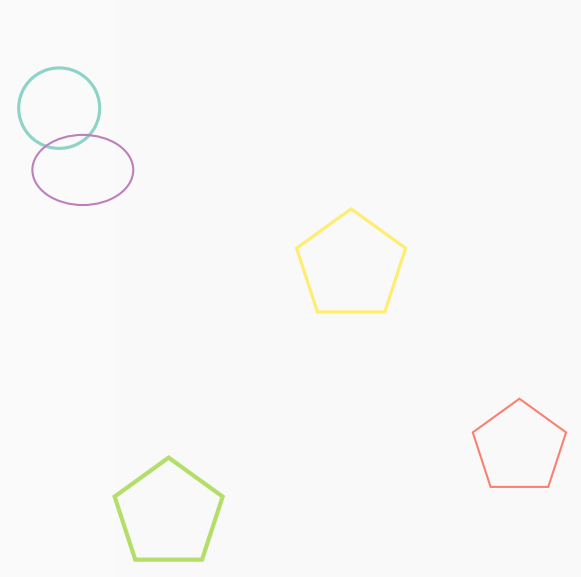[{"shape": "circle", "thickness": 1.5, "radius": 0.35, "center": [0.102, 0.812]}, {"shape": "pentagon", "thickness": 1, "radius": 0.42, "center": [0.894, 0.224]}, {"shape": "pentagon", "thickness": 2, "radius": 0.49, "center": [0.29, 0.109]}, {"shape": "oval", "thickness": 1, "radius": 0.43, "center": [0.142, 0.705]}, {"shape": "pentagon", "thickness": 1.5, "radius": 0.49, "center": [0.604, 0.539]}]